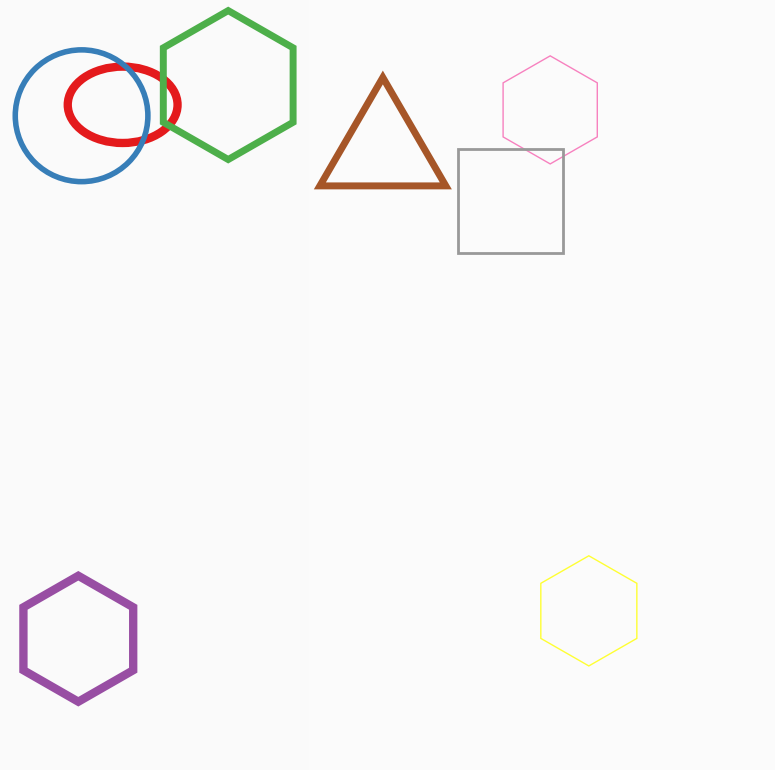[{"shape": "oval", "thickness": 3, "radius": 0.35, "center": [0.158, 0.864]}, {"shape": "circle", "thickness": 2, "radius": 0.43, "center": [0.105, 0.85]}, {"shape": "hexagon", "thickness": 2.5, "radius": 0.48, "center": [0.294, 0.89]}, {"shape": "hexagon", "thickness": 3, "radius": 0.41, "center": [0.101, 0.17]}, {"shape": "hexagon", "thickness": 0.5, "radius": 0.36, "center": [0.76, 0.207]}, {"shape": "triangle", "thickness": 2.5, "radius": 0.47, "center": [0.494, 0.806]}, {"shape": "hexagon", "thickness": 0.5, "radius": 0.35, "center": [0.71, 0.857]}, {"shape": "square", "thickness": 1, "radius": 0.34, "center": [0.658, 0.739]}]